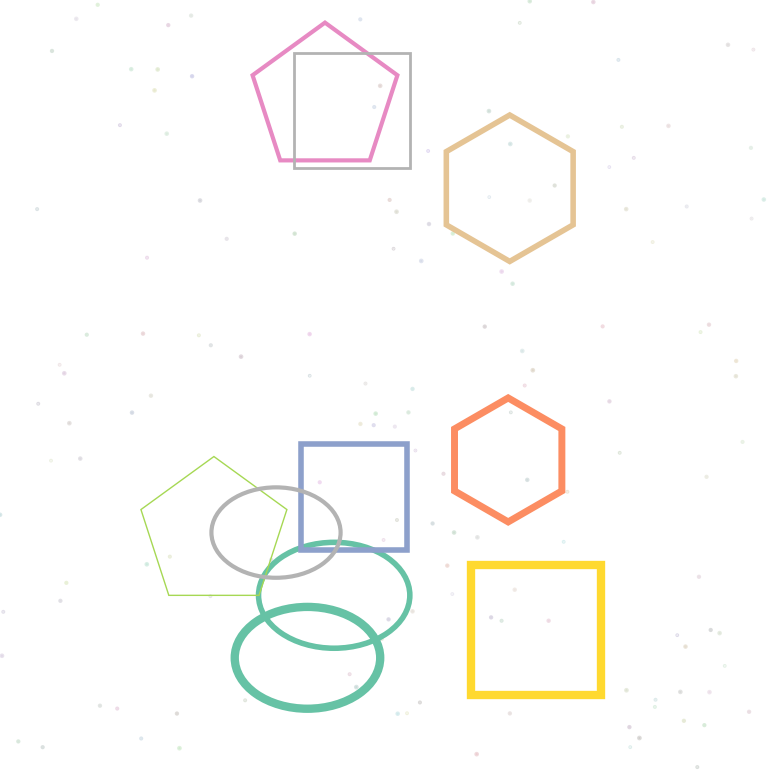[{"shape": "oval", "thickness": 3, "radius": 0.47, "center": [0.399, 0.146]}, {"shape": "oval", "thickness": 2, "radius": 0.49, "center": [0.434, 0.227]}, {"shape": "hexagon", "thickness": 2.5, "radius": 0.4, "center": [0.66, 0.403]}, {"shape": "square", "thickness": 2, "radius": 0.35, "center": [0.46, 0.355]}, {"shape": "pentagon", "thickness": 1.5, "radius": 0.49, "center": [0.422, 0.872]}, {"shape": "pentagon", "thickness": 0.5, "radius": 0.5, "center": [0.278, 0.307]}, {"shape": "square", "thickness": 3, "radius": 0.42, "center": [0.696, 0.182]}, {"shape": "hexagon", "thickness": 2, "radius": 0.48, "center": [0.662, 0.756]}, {"shape": "oval", "thickness": 1.5, "radius": 0.42, "center": [0.358, 0.308]}, {"shape": "square", "thickness": 1, "radius": 0.37, "center": [0.457, 0.856]}]